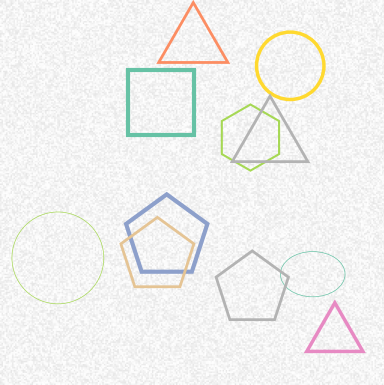[{"shape": "square", "thickness": 3, "radius": 0.43, "center": [0.418, 0.734]}, {"shape": "oval", "thickness": 0.5, "radius": 0.42, "center": [0.812, 0.288]}, {"shape": "triangle", "thickness": 2, "radius": 0.52, "center": [0.502, 0.89]}, {"shape": "pentagon", "thickness": 3, "radius": 0.56, "center": [0.433, 0.384]}, {"shape": "triangle", "thickness": 2.5, "radius": 0.42, "center": [0.87, 0.129]}, {"shape": "circle", "thickness": 0.5, "radius": 0.6, "center": [0.15, 0.33]}, {"shape": "hexagon", "thickness": 1.5, "radius": 0.43, "center": [0.65, 0.643]}, {"shape": "circle", "thickness": 2.5, "radius": 0.44, "center": [0.754, 0.829]}, {"shape": "pentagon", "thickness": 2, "radius": 0.5, "center": [0.409, 0.336]}, {"shape": "pentagon", "thickness": 2, "radius": 0.49, "center": [0.655, 0.25]}, {"shape": "triangle", "thickness": 2, "radius": 0.57, "center": [0.701, 0.637]}]